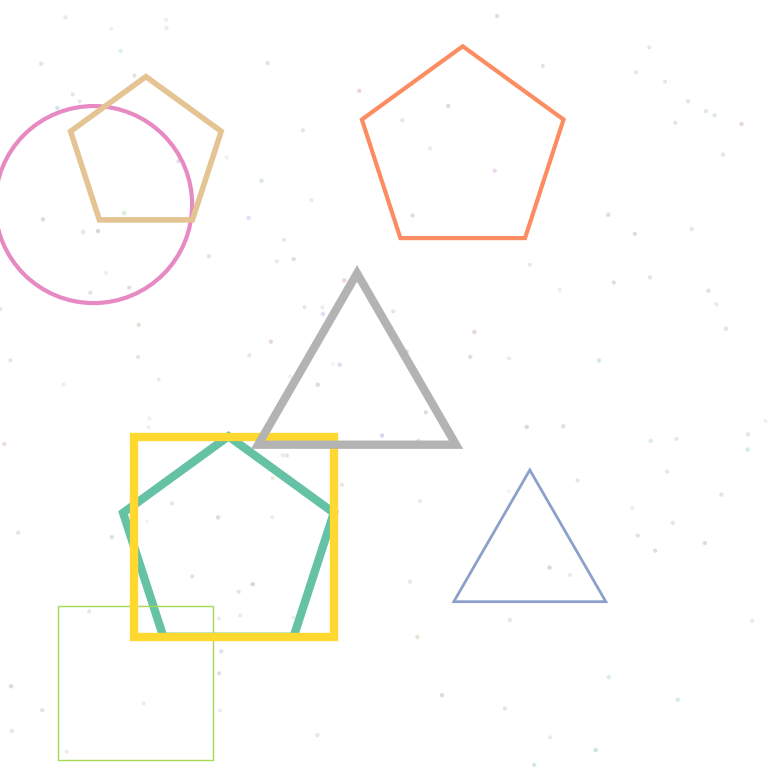[{"shape": "pentagon", "thickness": 3, "radius": 0.72, "center": [0.297, 0.289]}, {"shape": "pentagon", "thickness": 1.5, "radius": 0.69, "center": [0.601, 0.802]}, {"shape": "triangle", "thickness": 1, "radius": 0.57, "center": [0.688, 0.276]}, {"shape": "circle", "thickness": 1.5, "radius": 0.64, "center": [0.122, 0.734]}, {"shape": "square", "thickness": 0.5, "radius": 0.5, "center": [0.176, 0.113]}, {"shape": "square", "thickness": 3, "radius": 0.65, "center": [0.304, 0.303]}, {"shape": "pentagon", "thickness": 2, "radius": 0.51, "center": [0.189, 0.798]}, {"shape": "triangle", "thickness": 3, "radius": 0.74, "center": [0.464, 0.497]}]